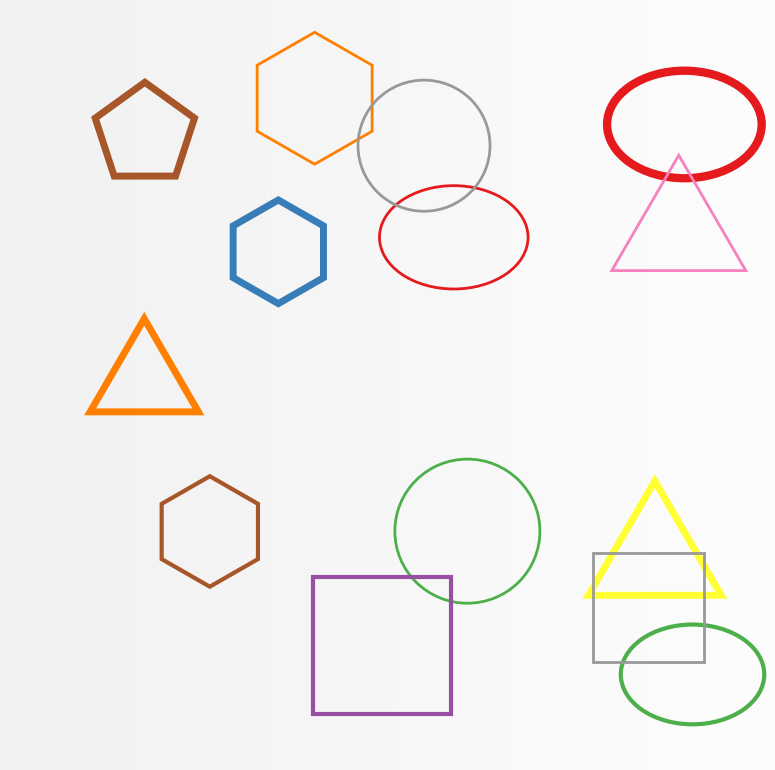[{"shape": "oval", "thickness": 3, "radius": 0.5, "center": [0.883, 0.838]}, {"shape": "oval", "thickness": 1, "radius": 0.48, "center": [0.586, 0.692]}, {"shape": "hexagon", "thickness": 2.5, "radius": 0.34, "center": [0.359, 0.673]}, {"shape": "oval", "thickness": 1.5, "radius": 0.46, "center": [0.894, 0.124]}, {"shape": "circle", "thickness": 1, "radius": 0.47, "center": [0.603, 0.31]}, {"shape": "square", "thickness": 1.5, "radius": 0.44, "center": [0.493, 0.161]}, {"shape": "hexagon", "thickness": 1, "radius": 0.43, "center": [0.406, 0.872]}, {"shape": "triangle", "thickness": 2.5, "radius": 0.4, "center": [0.186, 0.505]}, {"shape": "triangle", "thickness": 2.5, "radius": 0.49, "center": [0.845, 0.276]}, {"shape": "hexagon", "thickness": 1.5, "radius": 0.36, "center": [0.271, 0.31]}, {"shape": "pentagon", "thickness": 2.5, "radius": 0.34, "center": [0.187, 0.826]}, {"shape": "triangle", "thickness": 1, "radius": 0.5, "center": [0.876, 0.699]}, {"shape": "circle", "thickness": 1, "radius": 0.43, "center": [0.547, 0.811]}, {"shape": "square", "thickness": 1, "radius": 0.36, "center": [0.837, 0.211]}]